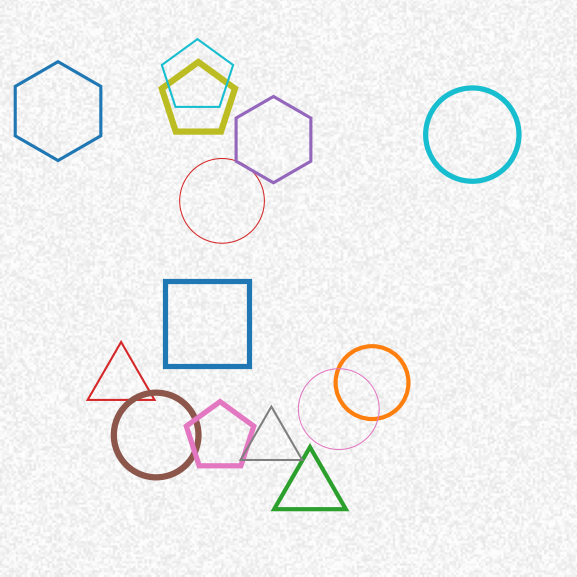[{"shape": "square", "thickness": 2.5, "radius": 0.36, "center": [0.359, 0.439]}, {"shape": "hexagon", "thickness": 1.5, "radius": 0.43, "center": [0.1, 0.807]}, {"shape": "circle", "thickness": 2, "radius": 0.32, "center": [0.644, 0.337]}, {"shape": "triangle", "thickness": 2, "radius": 0.36, "center": [0.537, 0.153]}, {"shape": "triangle", "thickness": 1, "radius": 0.33, "center": [0.21, 0.34]}, {"shape": "circle", "thickness": 0.5, "radius": 0.37, "center": [0.384, 0.651]}, {"shape": "hexagon", "thickness": 1.5, "radius": 0.37, "center": [0.474, 0.757]}, {"shape": "circle", "thickness": 3, "radius": 0.37, "center": [0.27, 0.246]}, {"shape": "pentagon", "thickness": 2.5, "radius": 0.31, "center": [0.381, 0.242]}, {"shape": "circle", "thickness": 0.5, "radius": 0.35, "center": [0.587, 0.291]}, {"shape": "triangle", "thickness": 1, "radius": 0.31, "center": [0.47, 0.233]}, {"shape": "pentagon", "thickness": 3, "radius": 0.33, "center": [0.343, 0.825]}, {"shape": "circle", "thickness": 2.5, "radius": 0.4, "center": [0.818, 0.766]}, {"shape": "pentagon", "thickness": 1, "radius": 0.32, "center": [0.342, 0.867]}]